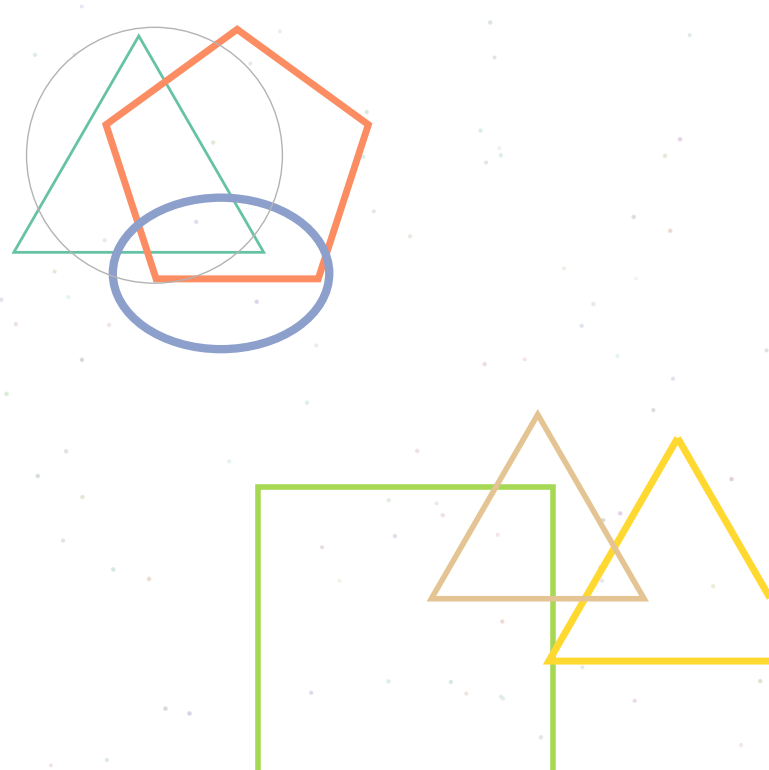[{"shape": "triangle", "thickness": 1, "radius": 0.94, "center": [0.18, 0.766]}, {"shape": "pentagon", "thickness": 2.5, "radius": 0.9, "center": [0.308, 0.783]}, {"shape": "oval", "thickness": 3, "radius": 0.7, "center": [0.287, 0.645]}, {"shape": "square", "thickness": 2, "radius": 0.96, "center": [0.527, 0.175]}, {"shape": "triangle", "thickness": 2.5, "radius": 0.97, "center": [0.88, 0.238]}, {"shape": "triangle", "thickness": 2, "radius": 0.8, "center": [0.698, 0.302]}, {"shape": "circle", "thickness": 0.5, "radius": 0.83, "center": [0.201, 0.798]}]